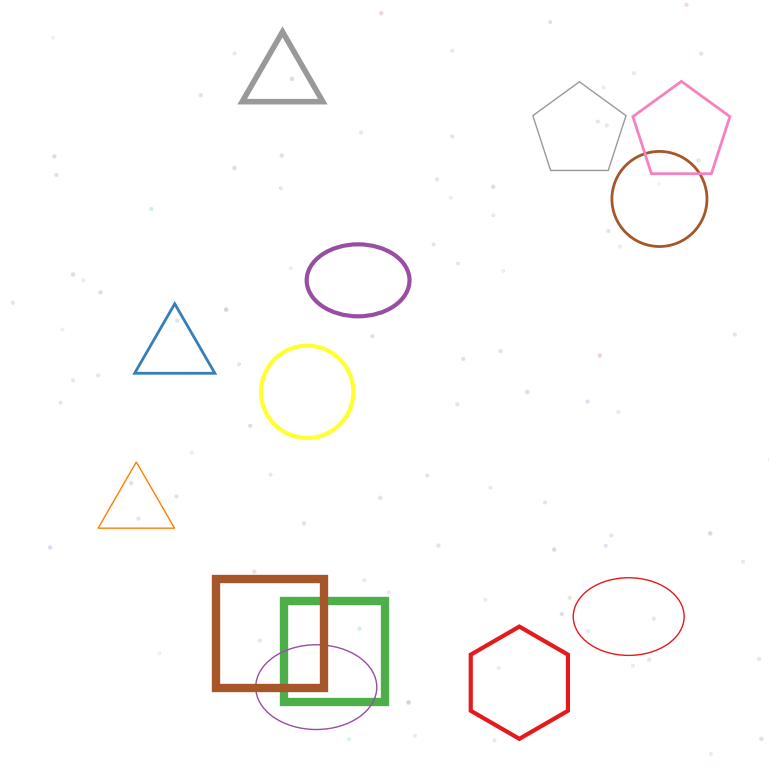[{"shape": "hexagon", "thickness": 1.5, "radius": 0.36, "center": [0.674, 0.113]}, {"shape": "oval", "thickness": 0.5, "radius": 0.36, "center": [0.816, 0.199]}, {"shape": "triangle", "thickness": 1, "radius": 0.3, "center": [0.227, 0.545]}, {"shape": "square", "thickness": 3, "radius": 0.33, "center": [0.434, 0.154]}, {"shape": "oval", "thickness": 0.5, "radius": 0.39, "center": [0.411, 0.108]}, {"shape": "oval", "thickness": 1.5, "radius": 0.33, "center": [0.465, 0.636]}, {"shape": "triangle", "thickness": 0.5, "radius": 0.29, "center": [0.177, 0.343]}, {"shape": "circle", "thickness": 1.5, "radius": 0.3, "center": [0.399, 0.491]}, {"shape": "square", "thickness": 3, "radius": 0.35, "center": [0.351, 0.177]}, {"shape": "circle", "thickness": 1, "radius": 0.31, "center": [0.856, 0.742]}, {"shape": "pentagon", "thickness": 1, "radius": 0.33, "center": [0.885, 0.828]}, {"shape": "pentagon", "thickness": 0.5, "radius": 0.32, "center": [0.752, 0.83]}, {"shape": "triangle", "thickness": 2, "radius": 0.3, "center": [0.367, 0.898]}]